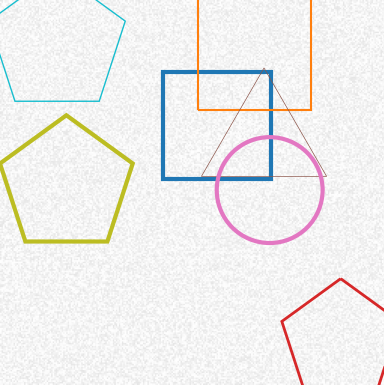[{"shape": "square", "thickness": 3, "radius": 0.7, "center": [0.563, 0.674]}, {"shape": "square", "thickness": 1.5, "radius": 0.73, "center": [0.66, 0.861]}, {"shape": "pentagon", "thickness": 2, "radius": 0.8, "center": [0.885, 0.115]}, {"shape": "triangle", "thickness": 0.5, "radius": 0.94, "center": [0.686, 0.636]}, {"shape": "circle", "thickness": 3, "radius": 0.69, "center": [0.7, 0.506]}, {"shape": "pentagon", "thickness": 3, "radius": 0.91, "center": [0.172, 0.519]}, {"shape": "pentagon", "thickness": 1, "radius": 0.93, "center": [0.148, 0.888]}]